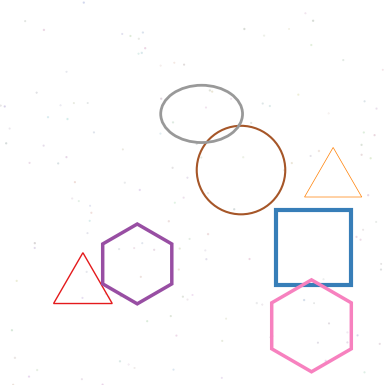[{"shape": "triangle", "thickness": 1, "radius": 0.44, "center": [0.215, 0.256]}, {"shape": "square", "thickness": 3, "radius": 0.49, "center": [0.815, 0.357]}, {"shape": "hexagon", "thickness": 2.5, "radius": 0.52, "center": [0.356, 0.314]}, {"shape": "triangle", "thickness": 0.5, "radius": 0.43, "center": [0.865, 0.531]}, {"shape": "circle", "thickness": 1.5, "radius": 0.57, "center": [0.626, 0.558]}, {"shape": "hexagon", "thickness": 2.5, "radius": 0.6, "center": [0.809, 0.154]}, {"shape": "oval", "thickness": 2, "radius": 0.53, "center": [0.524, 0.704]}]